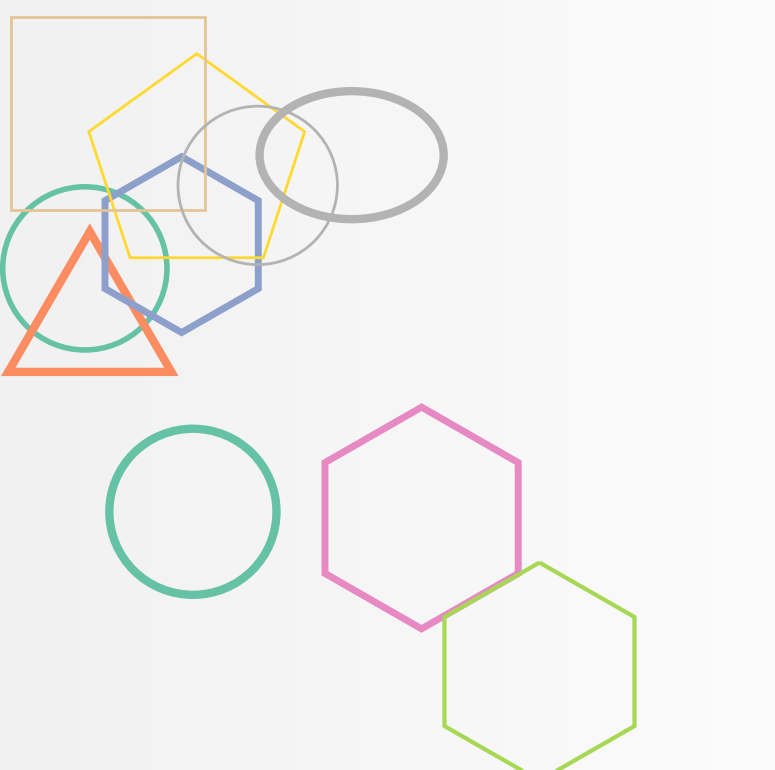[{"shape": "circle", "thickness": 2, "radius": 0.53, "center": [0.109, 0.651]}, {"shape": "circle", "thickness": 3, "radius": 0.54, "center": [0.249, 0.335]}, {"shape": "triangle", "thickness": 3, "radius": 0.61, "center": [0.116, 0.578]}, {"shape": "hexagon", "thickness": 2.5, "radius": 0.57, "center": [0.234, 0.682]}, {"shape": "hexagon", "thickness": 2.5, "radius": 0.72, "center": [0.544, 0.327]}, {"shape": "hexagon", "thickness": 1.5, "radius": 0.71, "center": [0.696, 0.128]}, {"shape": "pentagon", "thickness": 1, "radius": 0.73, "center": [0.254, 0.784]}, {"shape": "square", "thickness": 1, "radius": 0.63, "center": [0.14, 0.853]}, {"shape": "oval", "thickness": 3, "radius": 0.59, "center": [0.454, 0.798]}, {"shape": "circle", "thickness": 1, "radius": 0.51, "center": [0.333, 0.759]}]